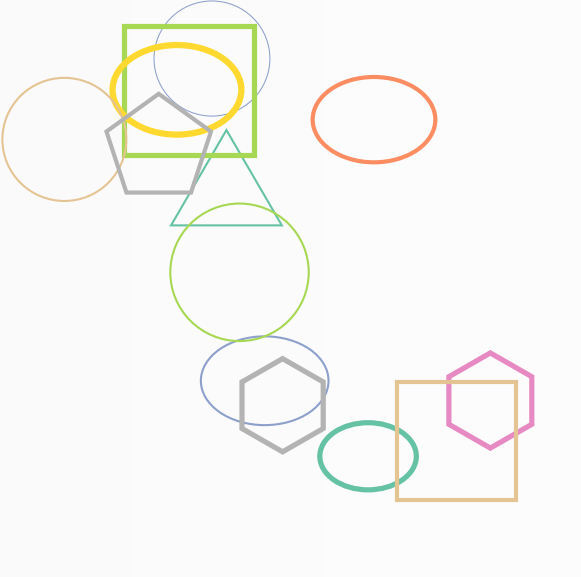[{"shape": "triangle", "thickness": 1, "radius": 0.55, "center": [0.39, 0.664]}, {"shape": "oval", "thickness": 2.5, "radius": 0.42, "center": [0.633, 0.209]}, {"shape": "oval", "thickness": 2, "radius": 0.53, "center": [0.643, 0.792]}, {"shape": "circle", "thickness": 0.5, "radius": 0.5, "center": [0.365, 0.898]}, {"shape": "oval", "thickness": 1, "radius": 0.55, "center": [0.455, 0.34]}, {"shape": "hexagon", "thickness": 2.5, "radius": 0.41, "center": [0.844, 0.306]}, {"shape": "circle", "thickness": 1, "radius": 0.6, "center": [0.412, 0.528]}, {"shape": "square", "thickness": 2.5, "radius": 0.56, "center": [0.325, 0.843]}, {"shape": "oval", "thickness": 3, "radius": 0.55, "center": [0.304, 0.844]}, {"shape": "circle", "thickness": 1, "radius": 0.53, "center": [0.111, 0.758]}, {"shape": "square", "thickness": 2, "radius": 0.51, "center": [0.785, 0.235]}, {"shape": "pentagon", "thickness": 2, "radius": 0.47, "center": [0.273, 0.742]}, {"shape": "hexagon", "thickness": 2.5, "radius": 0.4, "center": [0.486, 0.297]}]